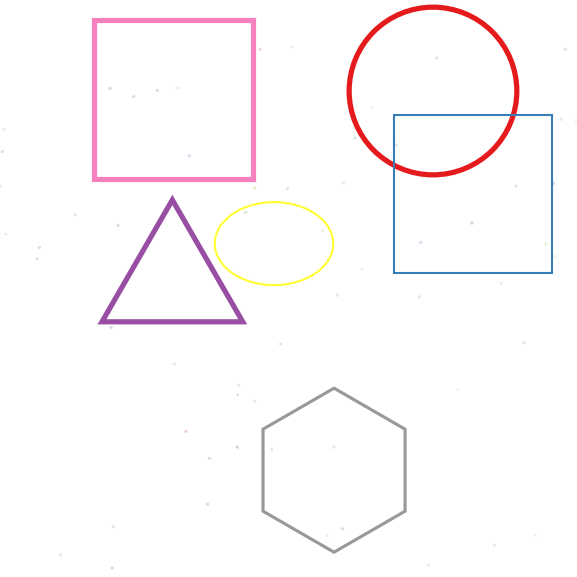[{"shape": "circle", "thickness": 2.5, "radius": 0.73, "center": [0.75, 0.842]}, {"shape": "square", "thickness": 1, "radius": 0.68, "center": [0.818, 0.664]}, {"shape": "triangle", "thickness": 2.5, "radius": 0.7, "center": [0.298, 0.512]}, {"shape": "oval", "thickness": 1, "radius": 0.51, "center": [0.474, 0.577]}, {"shape": "square", "thickness": 2.5, "radius": 0.69, "center": [0.301, 0.827]}, {"shape": "hexagon", "thickness": 1.5, "radius": 0.71, "center": [0.578, 0.185]}]